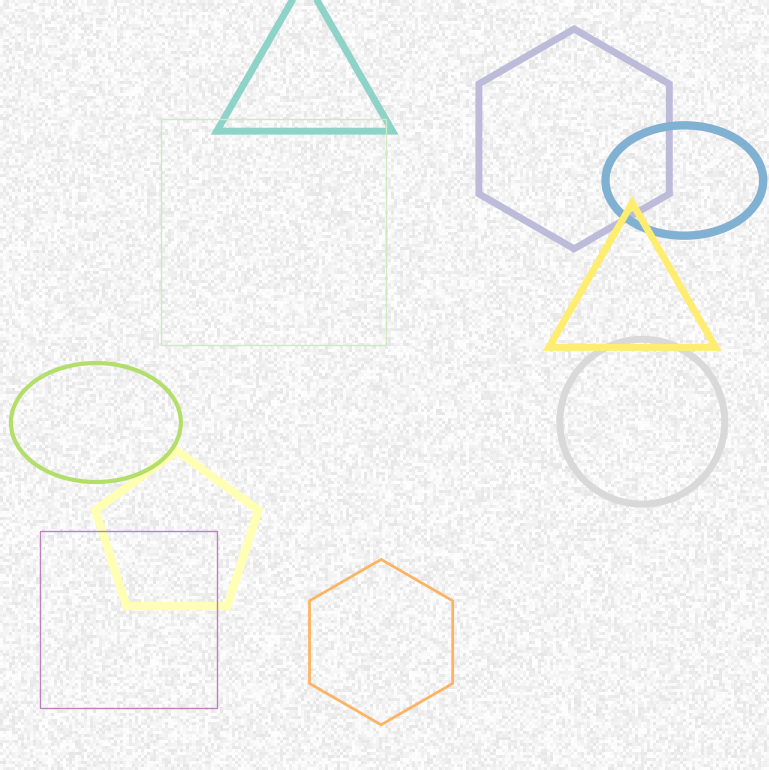[{"shape": "triangle", "thickness": 2.5, "radius": 0.66, "center": [0.396, 0.896]}, {"shape": "pentagon", "thickness": 3, "radius": 0.56, "center": [0.23, 0.303]}, {"shape": "hexagon", "thickness": 2.5, "radius": 0.71, "center": [0.746, 0.82]}, {"shape": "oval", "thickness": 3, "radius": 0.51, "center": [0.889, 0.766]}, {"shape": "hexagon", "thickness": 1, "radius": 0.54, "center": [0.495, 0.166]}, {"shape": "oval", "thickness": 1.5, "radius": 0.55, "center": [0.125, 0.451]}, {"shape": "circle", "thickness": 2.5, "radius": 0.54, "center": [0.834, 0.452]}, {"shape": "square", "thickness": 0.5, "radius": 0.58, "center": [0.167, 0.195]}, {"shape": "square", "thickness": 0.5, "radius": 0.73, "center": [0.356, 0.699]}, {"shape": "triangle", "thickness": 2.5, "radius": 0.63, "center": [0.821, 0.611]}]